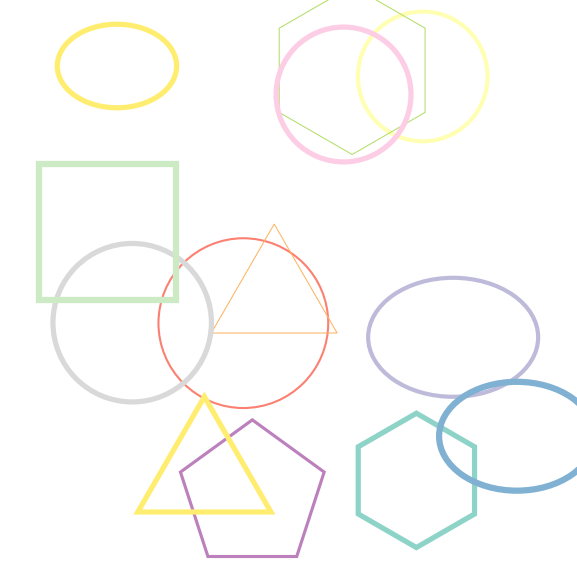[{"shape": "hexagon", "thickness": 2.5, "radius": 0.58, "center": [0.721, 0.167]}, {"shape": "circle", "thickness": 2, "radius": 0.56, "center": [0.732, 0.867]}, {"shape": "oval", "thickness": 2, "radius": 0.74, "center": [0.785, 0.415]}, {"shape": "circle", "thickness": 1, "radius": 0.73, "center": [0.421, 0.44]}, {"shape": "oval", "thickness": 3, "radius": 0.67, "center": [0.895, 0.244]}, {"shape": "triangle", "thickness": 0.5, "radius": 0.63, "center": [0.475, 0.485]}, {"shape": "hexagon", "thickness": 0.5, "radius": 0.73, "center": [0.61, 0.877]}, {"shape": "circle", "thickness": 2.5, "radius": 0.58, "center": [0.595, 0.836]}, {"shape": "circle", "thickness": 2.5, "radius": 0.69, "center": [0.229, 0.44]}, {"shape": "pentagon", "thickness": 1.5, "radius": 0.65, "center": [0.437, 0.141]}, {"shape": "square", "thickness": 3, "radius": 0.59, "center": [0.187, 0.598]}, {"shape": "oval", "thickness": 2.5, "radius": 0.52, "center": [0.203, 0.885]}, {"shape": "triangle", "thickness": 2.5, "radius": 0.67, "center": [0.354, 0.179]}]